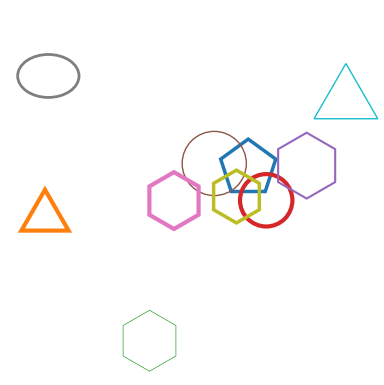[{"shape": "pentagon", "thickness": 2.5, "radius": 0.38, "center": [0.645, 0.563]}, {"shape": "triangle", "thickness": 3, "radius": 0.35, "center": [0.117, 0.436]}, {"shape": "hexagon", "thickness": 0.5, "radius": 0.4, "center": [0.388, 0.115]}, {"shape": "circle", "thickness": 3, "radius": 0.34, "center": [0.691, 0.48]}, {"shape": "hexagon", "thickness": 1.5, "radius": 0.43, "center": [0.796, 0.57]}, {"shape": "circle", "thickness": 1, "radius": 0.42, "center": [0.556, 0.575]}, {"shape": "hexagon", "thickness": 3, "radius": 0.37, "center": [0.452, 0.479]}, {"shape": "oval", "thickness": 2, "radius": 0.4, "center": [0.126, 0.803]}, {"shape": "hexagon", "thickness": 2.5, "radius": 0.34, "center": [0.614, 0.489]}, {"shape": "triangle", "thickness": 1, "radius": 0.48, "center": [0.898, 0.739]}]